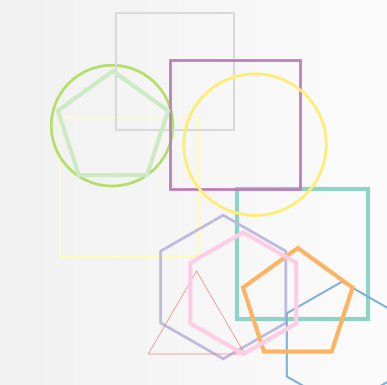[{"shape": "square", "thickness": 3, "radius": 0.85, "center": [0.78, 0.341]}, {"shape": "square", "thickness": 1, "radius": 0.9, "center": [0.331, 0.516]}, {"shape": "hexagon", "thickness": 2, "radius": 0.93, "center": [0.576, 0.255]}, {"shape": "triangle", "thickness": 0.5, "radius": 0.72, "center": [0.507, 0.152]}, {"shape": "hexagon", "thickness": 1.5, "radius": 0.82, "center": [0.882, 0.104]}, {"shape": "pentagon", "thickness": 3, "radius": 0.74, "center": [0.768, 0.207]}, {"shape": "circle", "thickness": 2, "radius": 0.78, "center": [0.289, 0.674]}, {"shape": "hexagon", "thickness": 3, "radius": 0.79, "center": [0.628, 0.239]}, {"shape": "square", "thickness": 1.5, "radius": 0.76, "center": [0.451, 0.815]}, {"shape": "square", "thickness": 2, "radius": 0.84, "center": [0.607, 0.676]}, {"shape": "pentagon", "thickness": 3, "radius": 0.75, "center": [0.291, 0.666]}, {"shape": "circle", "thickness": 2, "radius": 0.92, "center": [0.658, 0.624]}]